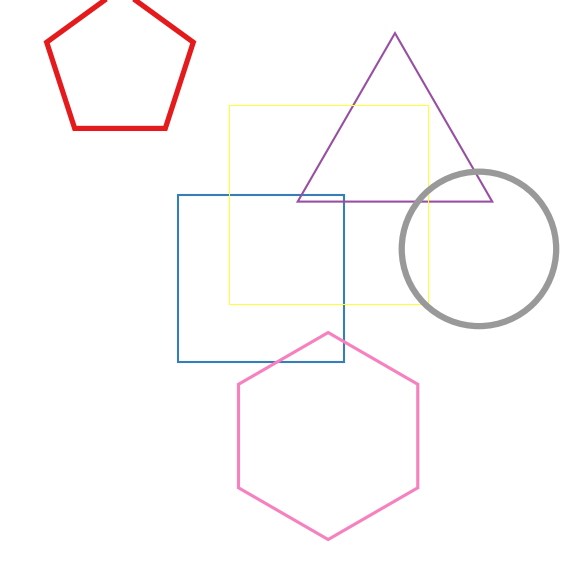[{"shape": "pentagon", "thickness": 2.5, "radius": 0.67, "center": [0.208, 0.885]}, {"shape": "square", "thickness": 1, "radius": 0.72, "center": [0.452, 0.517]}, {"shape": "triangle", "thickness": 1, "radius": 0.97, "center": [0.684, 0.747]}, {"shape": "square", "thickness": 0.5, "radius": 0.86, "center": [0.569, 0.645]}, {"shape": "hexagon", "thickness": 1.5, "radius": 0.9, "center": [0.568, 0.244]}, {"shape": "circle", "thickness": 3, "radius": 0.67, "center": [0.829, 0.568]}]